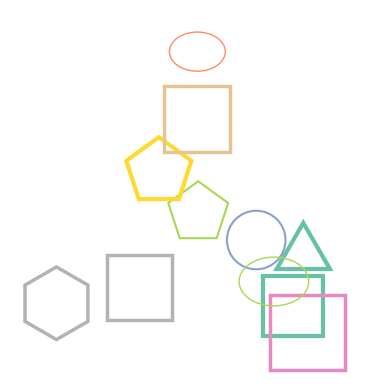[{"shape": "square", "thickness": 3, "radius": 0.39, "center": [0.76, 0.206]}, {"shape": "triangle", "thickness": 3, "radius": 0.4, "center": [0.788, 0.341]}, {"shape": "oval", "thickness": 1, "radius": 0.36, "center": [0.513, 0.866]}, {"shape": "circle", "thickness": 1.5, "radius": 0.38, "center": [0.665, 0.377]}, {"shape": "square", "thickness": 2.5, "radius": 0.49, "center": [0.799, 0.136]}, {"shape": "pentagon", "thickness": 1.5, "radius": 0.41, "center": [0.515, 0.447]}, {"shape": "oval", "thickness": 1, "radius": 0.45, "center": [0.711, 0.269]}, {"shape": "pentagon", "thickness": 3, "radius": 0.44, "center": [0.413, 0.555]}, {"shape": "square", "thickness": 2.5, "radius": 0.43, "center": [0.511, 0.69]}, {"shape": "hexagon", "thickness": 2.5, "radius": 0.47, "center": [0.147, 0.212]}, {"shape": "square", "thickness": 2.5, "radius": 0.42, "center": [0.363, 0.254]}]